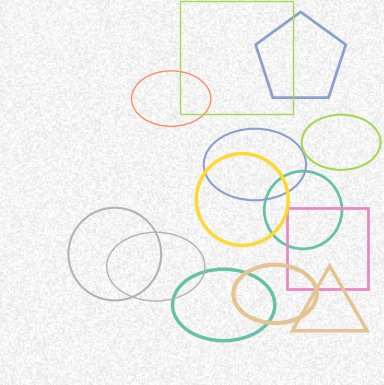[{"shape": "oval", "thickness": 2.5, "radius": 0.66, "center": [0.581, 0.208]}, {"shape": "circle", "thickness": 2, "radius": 0.5, "center": [0.787, 0.455]}, {"shape": "oval", "thickness": 1, "radius": 0.52, "center": [0.445, 0.744]}, {"shape": "pentagon", "thickness": 2, "radius": 0.62, "center": [0.781, 0.846]}, {"shape": "oval", "thickness": 1.5, "radius": 0.66, "center": [0.662, 0.573]}, {"shape": "square", "thickness": 2, "radius": 0.53, "center": [0.852, 0.356]}, {"shape": "square", "thickness": 1, "radius": 0.73, "center": [0.615, 0.851]}, {"shape": "oval", "thickness": 1.5, "radius": 0.51, "center": [0.886, 0.63]}, {"shape": "circle", "thickness": 2.5, "radius": 0.6, "center": [0.629, 0.482]}, {"shape": "triangle", "thickness": 2.5, "radius": 0.56, "center": [0.856, 0.197]}, {"shape": "oval", "thickness": 3, "radius": 0.54, "center": [0.714, 0.237]}, {"shape": "circle", "thickness": 1.5, "radius": 0.6, "center": [0.298, 0.34]}, {"shape": "oval", "thickness": 1, "radius": 0.64, "center": [0.405, 0.307]}]